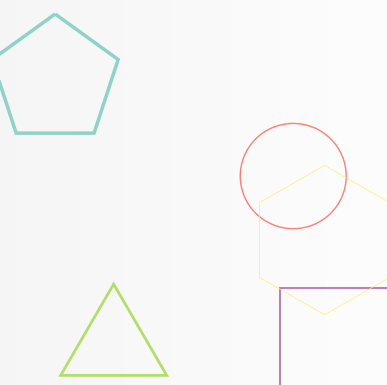[{"shape": "pentagon", "thickness": 2.5, "radius": 0.86, "center": [0.142, 0.793]}, {"shape": "circle", "thickness": 1, "radius": 0.68, "center": [0.757, 0.543]}, {"shape": "triangle", "thickness": 2, "radius": 0.79, "center": [0.293, 0.104]}, {"shape": "square", "thickness": 1.5, "radius": 0.7, "center": [0.863, 0.112]}, {"shape": "hexagon", "thickness": 0.5, "radius": 0.97, "center": [0.838, 0.376]}]